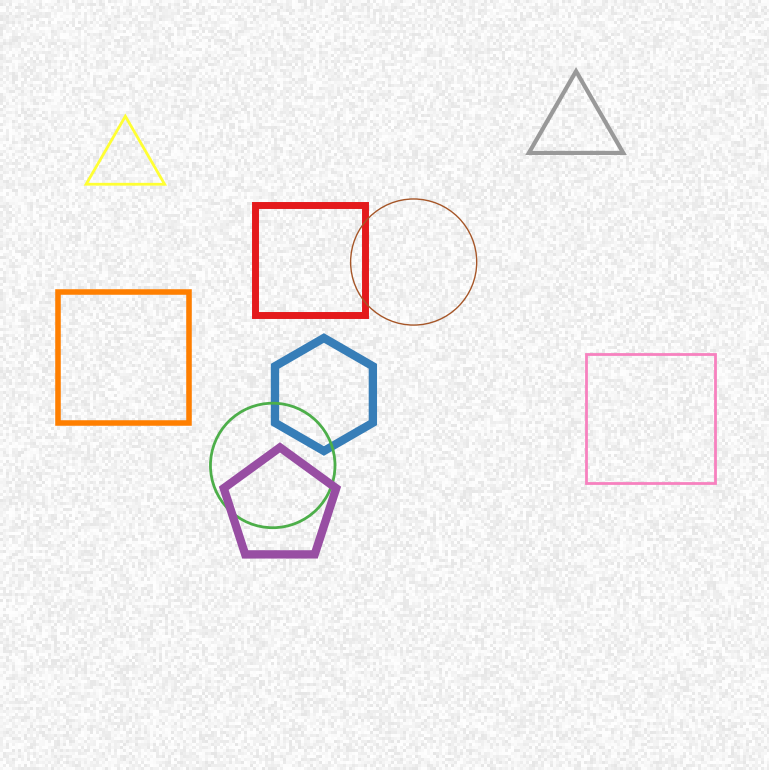[{"shape": "square", "thickness": 2.5, "radius": 0.36, "center": [0.402, 0.663]}, {"shape": "hexagon", "thickness": 3, "radius": 0.37, "center": [0.421, 0.488]}, {"shape": "circle", "thickness": 1, "radius": 0.4, "center": [0.354, 0.396]}, {"shape": "pentagon", "thickness": 3, "radius": 0.38, "center": [0.364, 0.342]}, {"shape": "square", "thickness": 2, "radius": 0.43, "center": [0.16, 0.536]}, {"shape": "triangle", "thickness": 1, "radius": 0.29, "center": [0.163, 0.79]}, {"shape": "circle", "thickness": 0.5, "radius": 0.41, "center": [0.537, 0.66]}, {"shape": "square", "thickness": 1, "radius": 0.42, "center": [0.845, 0.457]}, {"shape": "triangle", "thickness": 1.5, "radius": 0.35, "center": [0.748, 0.837]}]